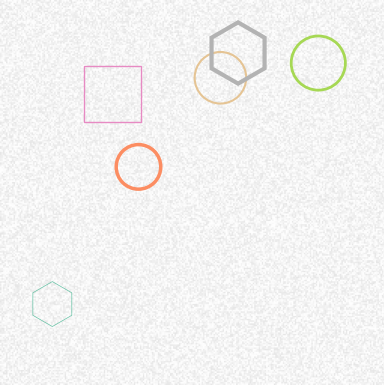[{"shape": "hexagon", "thickness": 0.5, "radius": 0.29, "center": [0.136, 0.21]}, {"shape": "circle", "thickness": 2.5, "radius": 0.29, "center": [0.36, 0.567]}, {"shape": "square", "thickness": 1, "radius": 0.37, "center": [0.293, 0.756]}, {"shape": "circle", "thickness": 2, "radius": 0.35, "center": [0.827, 0.836]}, {"shape": "circle", "thickness": 1.5, "radius": 0.33, "center": [0.573, 0.798]}, {"shape": "hexagon", "thickness": 3, "radius": 0.4, "center": [0.618, 0.862]}]